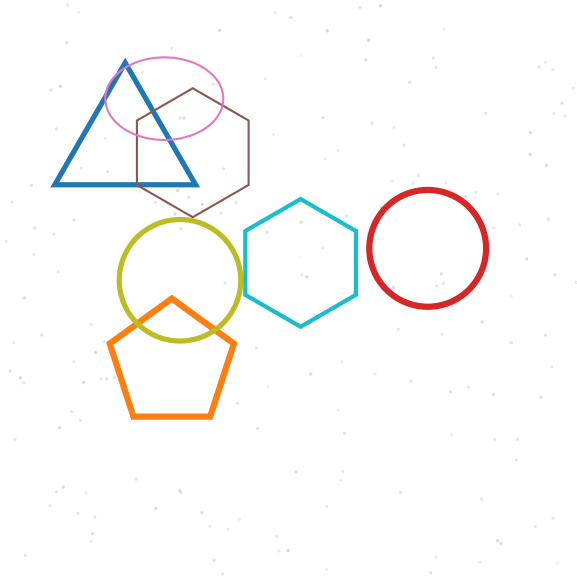[{"shape": "triangle", "thickness": 2.5, "radius": 0.7, "center": [0.217, 0.75]}, {"shape": "pentagon", "thickness": 3, "radius": 0.57, "center": [0.298, 0.369]}, {"shape": "circle", "thickness": 3, "radius": 0.51, "center": [0.741, 0.569]}, {"shape": "hexagon", "thickness": 1, "radius": 0.56, "center": [0.334, 0.735]}, {"shape": "oval", "thickness": 1, "radius": 0.51, "center": [0.285, 0.828]}, {"shape": "circle", "thickness": 2.5, "radius": 0.53, "center": [0.312, 0.514]}, {"shape": "hexagon", "thickness": 2, "radius": 0.55, "center": [0.521, 0.544]}]